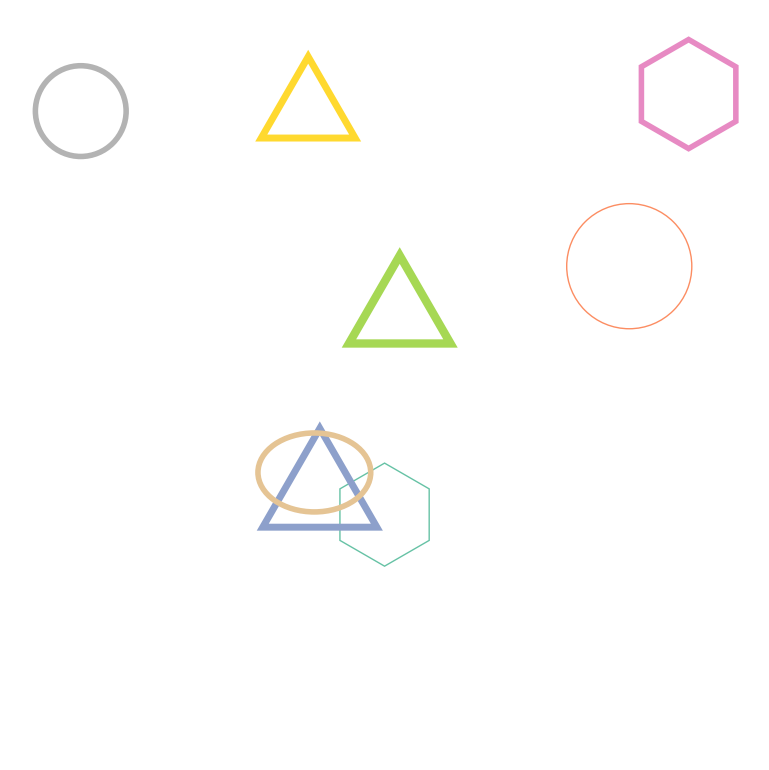[{"shape": "hexagon", "thickness": 0.5, "radius": 0.33, "center": [0.499, 0.332]}, {"shape": "circle", "thickness": 0.5, "radius": 0.41, "center": [0.817, 0.654]}, {"shape": "triangle", "thickness": 2.5, "radius": 0.43, "center": [0.415, 0.358]}, {"shape": "hexagon", "thickness": 2, "radius": 0.35, "center": [0.894, 0.878]}, {"shape": "triangle", "thickness": 3, "radius": 0.38, "center": [0.519, 0.592]}, {"shape": "triangle", "thickness": 2.5, "radius": 0.35, "center": [0.4, 0.856]}, {"shape": "oval", "thickness": 2, "radius": 0.37, "center": [0.408, 0.386]}, {"shape": "circle", "thickness": 2, "radius": 0.29, "center": [0.105, 0.856]}]